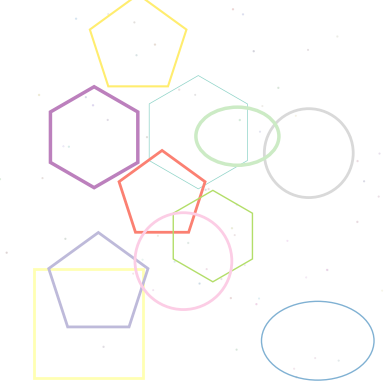[{"shape": "hexagon", "thickness": 0.5, "radius": 0.74, "center": [0.515, 0.657]}, {"shape": "square", "thickness": 2, "radius": 0.71, "center": [0.229, 0.161]}, {"shape": "pentagon", "thickness": 2, "radius": 0.68, "center": [0.255, 0.261]}, {"shape": "pentagon", "thickness": 2, "radius": 0.59, "center": [0.421, 0.492]}, {"shape": "oval", "thickness": 1, "radius": 0.73, "center": [0.825, 0.115]}, {"shape": "hexagon", "thickness": 1, "radius": 0.59, "center": [0.553, 0.387]}, {"shape": "circle", "thickness": 2, "radius": 0.63, "center": [0.476, 0.322]}, {"shape": "circle", "thickness": 2, "radius": 0.58, "center": [0.802, 0.602]}, {"shape": "hexagon", "thickness": 2.5, "radius": 0.66, "center": [0.244, 0.644]}, {"shape": "oval", "thickness": 2.5, "radius": 0.54, "center": [0.617, 0.646]}, {"shape": "pentagon", "thickness": 1.5, "radius": 0.66, "center": [0.359, 0.882]}]